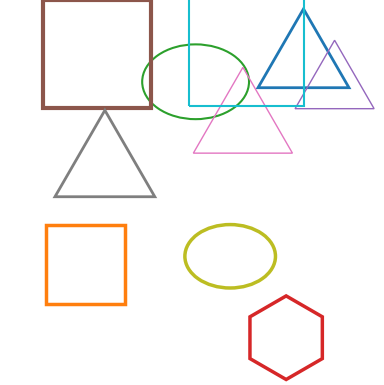[{"shape": "triangle", "thickness": 2, "radius": 0.68, "center": [0.788, 0.84]}, {"shape": "square", "thickness": 2.5, "radius": 0.51, "center": [0.221, 0.313]}, {"shape": "oval", "thickness": 1.5, "radius": 0.69, "center": [0.508, 0.788]}, {"shape": "hexagon", "thickness": 2.5, "radius": 0.54, "center": [0.743, 0.123]}, {"shape": "triangle", "thickness": 1, "radius": 0.59, "center": [0.869, 0.777]}, {"shape": "square", "thickness": 3, "radius": 0.7, "center": [0.252, 0.86]}, {"shape": "triangle", "thickness": 1, "radius": 0.74, "center": [0.631, 0.677]}, {"shape": "triangle", "thickness": 2, "radius": 0.75, "center": [0.272, 0.564]}, {"shape": "oval", "thickness": 2.5, "radius": 0.59, "center": [0.598, 0.334]}, {"shape": "square", "thickness": 1.5, "radius": 0.75, "center": [0.641, 0.875]}]